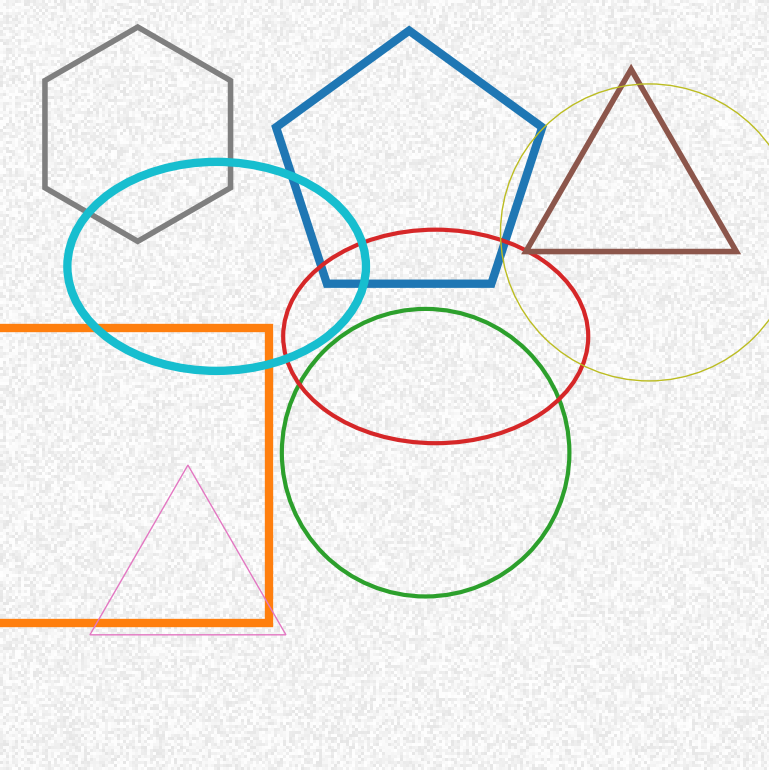[{"shape": "pentagon", "thickness": 3, "radius": 0.91, "center": [0.531, 0.779]}, {"shape": "square", "thickness": 3, "radius": 0.96, "center": [0.158, 0.382]}, {"shape": "circle", "thickness": 1.5, "radius": 0.93, "center": [0.553, 0.412]}, {"shape": "oval", "thickness": 1.5, "radius": 0.99, "center": [0.566, 0.563]}, {"shape": "triangle", "thickness": 2, "radius": 0.79, "center": [0.82, 0.752]}, {"shape": "triangle", "thickness": 0.5, "radius": 0.73, "center": [0.244, 0.249]}, {"shape": "hexagon", "thickness": 2, "radius": 0.7, "center": [0.179, 0.826]}, {"shape": "circle", "thickness": 0.5, "radius": 0.96, "center": [0.843, 0.698]}, {"shape": "oval", "thickness": 3, "radius": 0.97, "center": [0.281, 0.654]}]